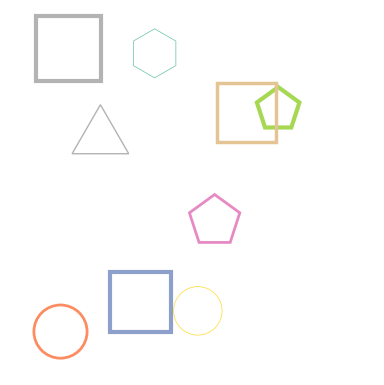[{"shape": "hexagon", "thickness": 0.5, "radius": 0.32, "center": [0.402, 0.861]}, {"shape": "circle", "thickness": 2, "radius": 0.35, "center": [0.157, 0.139]}, {"shape": "square", "thickness": 3, "radius": 0.39, "center": [0.365, 0.215]}, {"shape": "pentagon", "thickness": 2, "radius": 0.34, "center": [0.557, 0.426]}, {"shape": "pentagon", "thickness": 3, "radius": 0.29, "center": [0.722, 0.716]}, {"shape": "circle", "thickness": 0.5, "radius": 0.31, "center": [0.514, 0.193]}, {"shape": "square", "thickness": 2.5, "radius": 0.38, "center": [0.641, 0.707]}, {"shape": "triangle", "thickness": 1, "radius": 0.42, "center": [0.261, 0.643]}, {"shape": "square", "thickness": 3, "radius": 0.42, "center": [0.178, 0.874]}]